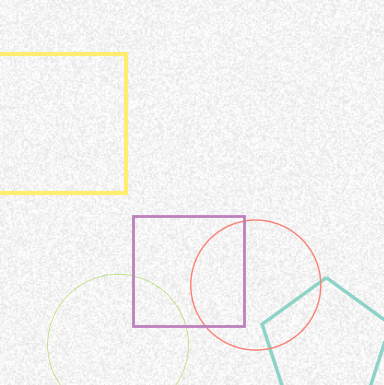[{"shape": "pentagon", "thickness": 2.5, "radius": 0.88, "center": [0.848, 0.104]}, {"shape": "circle", "thickness": 1, "radius": 0.84, "center": [0.664, 0.26]}, {"shape": "circle", "thickness": 0.5, "radius": 0.91, "center": [0.307, 0.104]}, {"shape": "square", "thickness": 2, "radius": 0.72, "center": [0.49, 0.297]}, {"shape": "square", "thickness": 3, "radius": 0.9, "center": [0.146, 0.679]}]